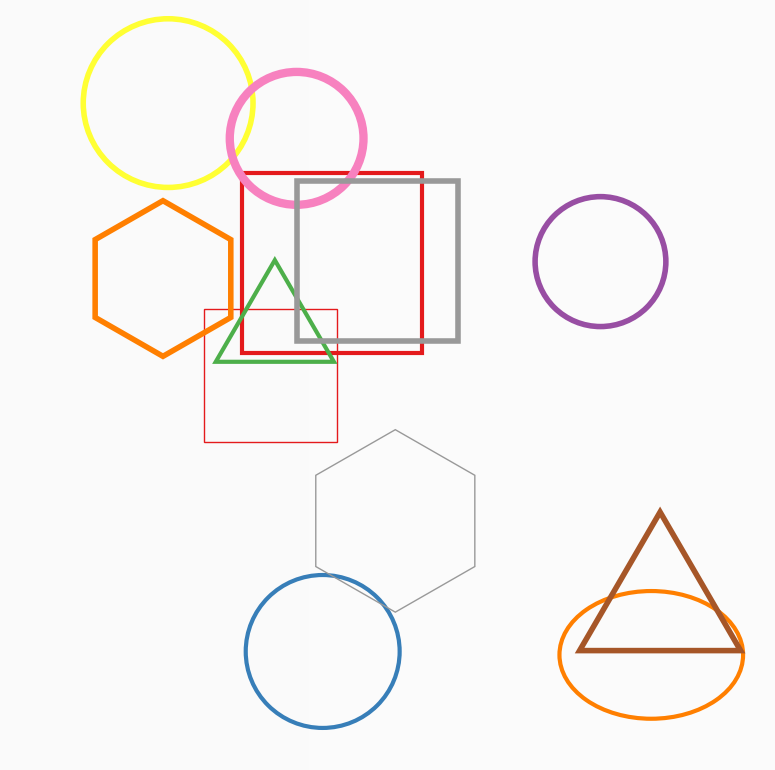[{"shape": "square", "thickness": 0.5, "radius": 0.43, "center": [0.349, 0.512]}, {"shape": "square", "thickness": 1.5, "radius": 0.58, "center": [0.428, 0.659]}, {"shape": "circle", "thickness": 1.5, "radius": 0.5, "center": [0.416, 0.154]}, {"shape": "triangle", "thickness": 1.5, "radius": 0.44, "center": [0.355, 0.574]}, {"shape": "circle", "thickness": 2, "radius": 0.42, "center": [0.775, 0.66]}, {"shape": "hexagon", "thickness": 2, "radius": 0.51, "center": [0.21, 0.638]}, {"shape": "oval", "thickness": 1.5, "radius": 0.59, "center": [0.84, 0.149]}, {"shape": "circle", "thickness": 2, "radius": 0.55, "center": [0.217, 0.866]}, {"shape": "triangle", "thickness": 2, "radius": 0.6, "center": [0.852, 0.215]}, {"shape": "circle", "thickness": 3, "radius": 0.43, "center": [0.383, 0.82]}, {"shape": "hexagon", "thickness": 0.5, "radius": 0.59, "center": [0.51, 0.323]}, {"shape": "square", "thickness": 2, "radius": 0.52, "center": [0.487, 0.661]}]